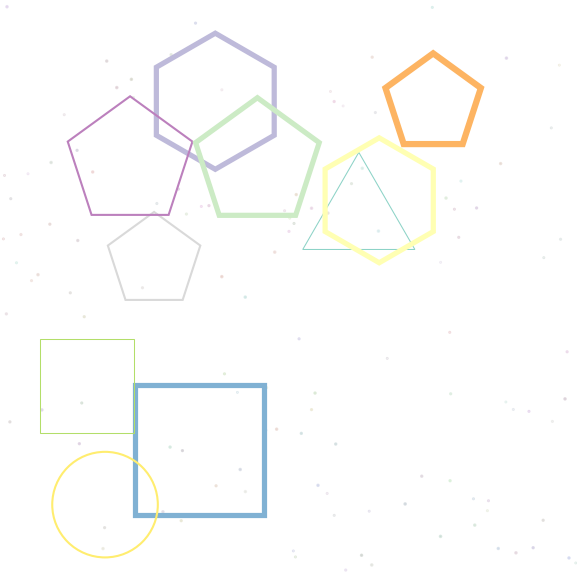[{"shape": "triangle", "thickness": 0.5, "radius": 0.56, "center": [0.621, 0.623]}, {"shape": "hexagon", "thickness": 2.5, "radius": 0.54, "center": [0.657, 0.652]}, {"shape": "hexagon", "thickness": 2.5, "radius": 0.59, "center": [0.373, 0.824]}, {"shape": "square", "thickness": 2.5, "radius": 0.56, "center": [0.345, 0.22]}, {"shape": "pentagon", "thickness": 3, "radius": 0.43, "center": [0.75, 0.82]}, {"shape": "square", "thickness": 0.5, "radius": 0.41, "center": [0.151, 0.331]}, {"shape": "pentagon", "thickness": 1, "radius": 0.42, "center": [0.267, 0.548]}, {"shape": "pentagon", "thickness": 1, "radius": 0.57, "center": [0.225, 0.719]}, {"shape": "pentagon", "thickness": 2.5, "radius": 0.56, "center": [0.446, 0.717]}, {"shape": "circle", "thickness": 1, "radius": 0.46, "center": [0.182, 0.125]}]